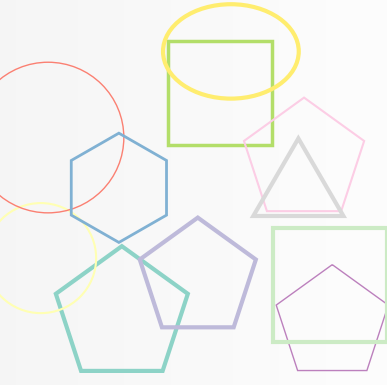[{"shape": "pentagon", "thickness": 3, "radius": 0.9, "center": [0.314, 0.181]}, {"shape": "circle", "thickness": 1.5, "radius": 0.71, "center": [0.105, 0.33]}, {"shape": "pentagon", "thickness": 3, "radius": 0.79, "center": [0.51, 0.277]}, {"shape": "circle", "thickness": 1, "radius": 0.98, "center": [0.124, 0.643]}, {"shape": "hexagon", "thickness": 2, "radius": 0.71, "center": [0.307, 0.512]}, {"shape": "square", "thickness": 2.5, "radius": 0.67, "center": [0.567, 0.758]}, {"shape": "pentagon", "thickness": 1.5, "radius": 0.82, "center": [0.785, 0.583]}, {"shape": "triangle", "thickness": 3, "radius": 0.67, "center": [0.77, 0.506]}, {"shape": "pentagon", "thickness": 1, "radius": 0.76, "center": [0.857, 0.161]}, {"shape": "square", "thickness": 3, "radius": 0.74, "center": [0.852, 0.259]}, {"shape": "oval", "thickness": 3, "radius": 0.88, "center": [0.596, 0.866]}]